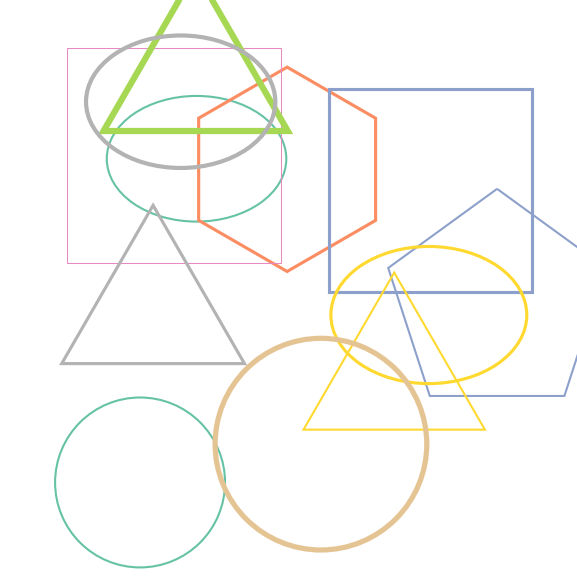[{"shape": "circle", "thickness": 1, "radius": 0.74, "center": [0.243, 0.164]}, {"shape": "oval", "thickness": 1, "radius": 0.78, "center": [0.34, 0.724]}, {"shape": "hexagon", "thickness": 1.5, "radius": 0.88, "center": [0.497, 0.706]}, {"shape": "square", "thickness": 1.5, "radius": 0.88, "center": [0.746, 0.669]}, {"shape": "pentagon", "thickness": 1, "radius": 0.99, "center": [0.861, 0.474]}, {"shape": "square", "thickness": 0.5, "radius": 0.93, "center": [0.301, 0.73]}, {"shape": "triangle", "thickness": 3, "radius": 0.92, "center": [0.339, 0.864]}, {"shape": "triangle", "thickness": 1, "radius": 0.91, "center": [0.683, 0.346]}, {"shape": "oval", "thickness": 1.5, "radius": 0.85, "center": [0.743, 0.454]}, {"shape": "circle", "thickness": 2.5, "radius": 0.92, "center": [0.556, 0.23]}, {"shape": "oval", "thickness": 2, "radius": 0.82, "center": [0.313, 0.823]}, {"shape": "triangle", "thickness": 1.5, "radius": 0.91, "center": [0.265, 0.461]}]